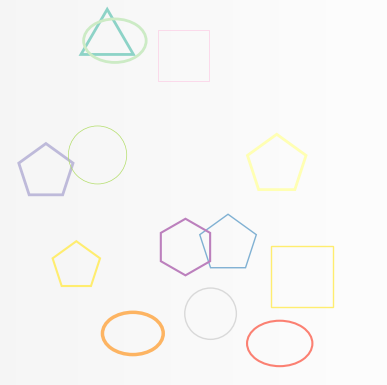[{"shape": "triangle", "thickness": 2, "radius": 0.39, "center": [0.277, 0.898]}, {"shape": "pentagon", "thickness": 2, "radius": 0.4, "center": [0.714, 0.572]}, {"shape": "pentagon", "thickness": 2, "radius": 0.37, "center": [0.118, 0.554]}, {"shape": "oval", "thickness": 1.5, "radius": 0.42, "center": [0.722, 0.108]}, {"shape": "pentagon", "thickness": 1, "radius": 0.38, "center": [0.588, 0.367]}, {"shape": "oval", "thickness": 2.5, "radius": 0.39, "center": [0.343, 0.134]}, {"shape": "circle", "thickness": 0.5, "radius": 0.38, "center": [0.252, 0.597]}, {"shape": "square", "thickness": 0.5, "radius": 0.33, "center": [0.474, 0.856]}, {"shape": "circle", "thickness": 1, "radius": 0.33, "center": [0.543, 0.185]}, {"shape": "hexagon", "thickness": 1.5, "radius": 0.37, "center": [0.479, 0.358]}, {"shape": "oval", "thickness": 2, "radius": 0.4, "center": [0.297, 0.894]}, {"shape": "pentagon", "thickness": 1.5, "radius": 0.32, "center": [0.197, 0.309]}, {"shape": "square", "thickness": 1, "radius": 0.4, "center": [0.779, 0.282]}]